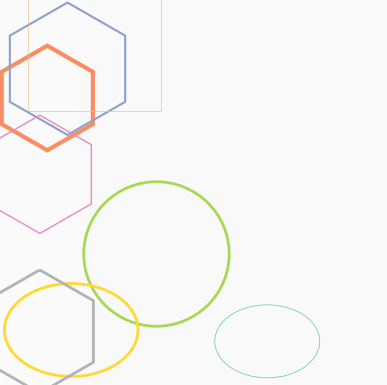[{"shape": "oval", "thickness": 0.5, "radius": 0.68, "center": [0.69, 0.113]}, {"shape": "hexagon", "thickness": 3, "radius": 0.68, "center": [0.122, 0.745]}, {"shape": "hexagon", "thickness": 1.5, "radius": 0.86, "center": [0.174, 0.821]}, {"shape": "hexagon", "thickness": 1, "radius": 0.77, "center": [0.103, 0.547]}, {"shape": "circle", "thickness": 2, "radius": 0.94, "center": [0.404, 0.34]}, {"shape": "oval", "thickness": 2, "radius": 0.86, "center": [0.184, 0.143]}, {"shape": "square", "thickness": 0.5, "radius": 0.86, "center": [0.244, 0.883]}, {"shape": "hexagon", "thickness": 2, "radius": 0.8, "center": [0.102, 0.139]}]